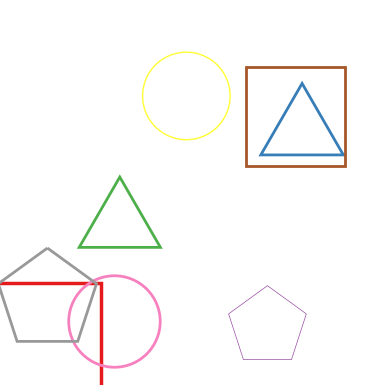[{"shape": "square", "thickness": 2.5, "radius": 0.7, "center": [0.124, 0.125]}, {"shape": "triangle", "thickness": 2, "radius": 0.62, "center": [0.785, 0.659]}, {"shape": "triangle", "thickness": 2, "radius": 0.61, "center": [0.311, 0.418]}, {"shape": "pentagon", "thickness": 0.5, "radius": 0.53, "center": [0.695, 0.152]}, {"shape": "circle", "thickness": 1, "radius": 0.57, "center": [0.484, 0.751]}, {"shape": "square", "thickness": 2, "radius": 0.64, "center": [0.767, 0.698]}, {"shape": "circle", "thickness": 2, "radius": 0.59, "center": [0.297, 0.165]}, {"shape": "pentagon", "thickness": 2, "radius": 0.67, "center": [0.123, 0.222]}]